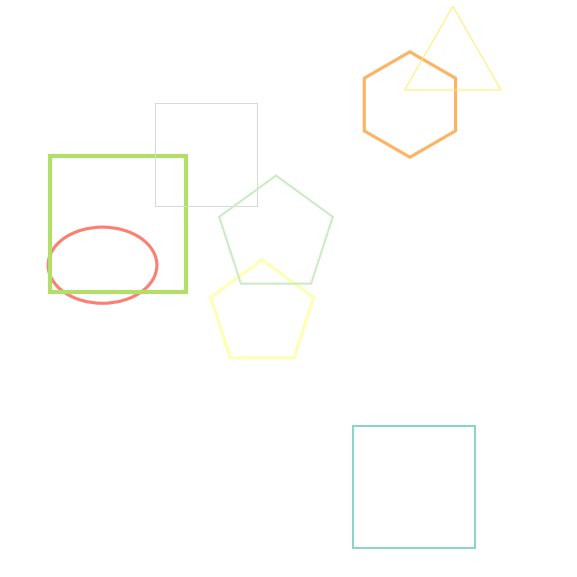[{"shape": "square", "thickness": 1, "radius": 0.53, "center": [0.716, 0.155]}, {"shape": "pentagon", "thickness": 1.5, "radius": 0.47, "center": [0.454, 0.455]}, {"shape": "oval", "thickness": 1.5, "radius": 0.47, "center": [0.177, 0.54]}, {"shape": "hexagon", "thickness": 1.5, "radius": 0.46, "center": [0.71, 0.818]}, {"shape": "square", "thickness": 2, "radius": 0.59, "center": [0.204, 0.611]}, {"shape": "square", "thickness": 0.5, "radius": 0.44, "center": [0.357, 0.731]}, {"shape": "pentagon", "thickness": 1, "radius": 0.52, "center": [0.478, 0.592]}, {"shape": "triangle", "thickness": 0.5, "radius": 0.48, "center": [0.784, 0.891]}]